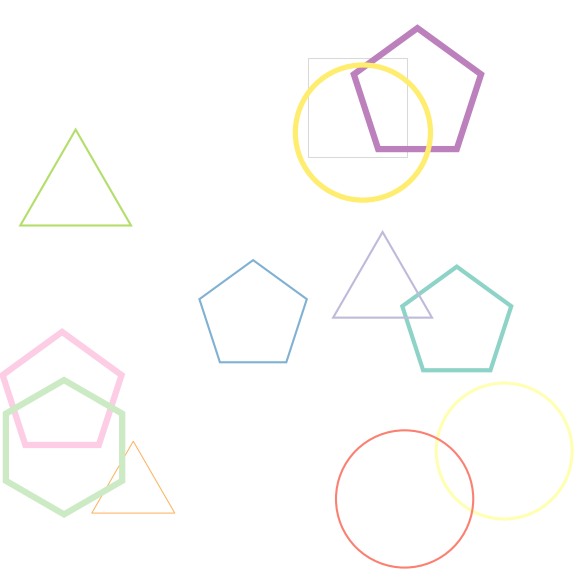[{"shape": "pentagon", "thickness": 2, "radius": 0.5, "center": [0.791, 0.438]}, {"shape": "circle", "thickness": 1.5, "radius": 0.59, "center": [0.873, 0.218]}, {"shape": "triangle", "thickness": 1, "radius": 0.49, "center": [0.662, 0.499]}, {"shape": "circle", "thickness": 1, "radius": 0.59, "center": [0.701, 0.135]}, {"shape": "pentagon", "thickness": 1, "radius": 0.49, "center": [0.438, 0.451]}, {"shape": "triangle", "thickness": 0.5, "radius": 0.41, "center": [0.231, 0.152]}, {"shape": "triangle", "thickness": 1, "radius": 0.55, "center": [0.131, 0.664]}, {"shape": "pentagon", "thickness": 3, "radius": 0.54, "center": [0.108, 0.316]}, {"shape": "square", "thickness": 0.5, "radius": 0.43, "center": [0.619, 0.812]}, {"shape": "pentagon", "thickness": 3, "radius": 0.58, "center": [0.723, 0.835]}, {"shape": "hexagon", "thickness": 3, "radius": 0.58, "center": [0.111, 0.225]}, {"shape": "circle", "thickness": 2.5, "radius": 0.58, "center": [0.628, 0.77]}]